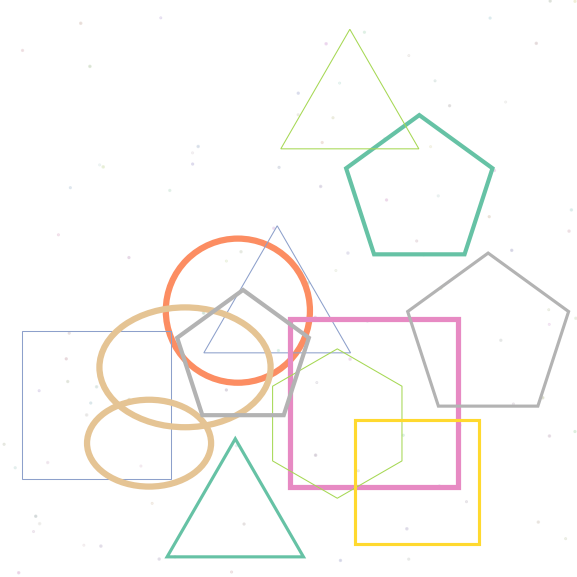[{"shape": "triangle", "thickness": 1.5, "radius": 0.68, "center": [0.407, 0.103]}, {"shape": "pentagon", "thickness": 2, "radius": 0.67, "center": [0.726, 0.667]}, {"shape": "circle", "thickness": 3, "radius": 0.62, "center": [0.412, 0.461]}, {"shape": "square", "thickness": 0.5, "radius": 0.64, "center": [0.167, 0.297]}, {"shape": "triangle", "thickness": 0.5, "radius": 0.73, "center": [0.48, 0.461]}, {"shape": "square", "thickness": 2.5, "radius": 0.73, "center": [0.647, 0.301]}, {"shape": "hexagon", "thickness": 0.5, "radius": 0.65, "center": [0.584, 0.266]}, {"shape": "triangle", "thickness": 0.5, "radius": 0.69, "center": [0.606, 0.81]}, {"shape": "square", "thickness": 1.5, "radius": 0.54, "center": [0.722, 0.164]}, {"shape": "oval", "thickness": 3, "radius": 0.54, "center": [0.258, 0.232]}, {"shape": "oval", "thickness": 3, "radius": 0.74, "center": [0.32, 0.363]}, {"shape": "pentagon", "thickness": 1.5, "radius": 0.73, "center": [0.845, 0.414]}, {"shape": "pentagon", "thickness": 2, "radius": 0.6, "center": [0.421, 0.377]}]